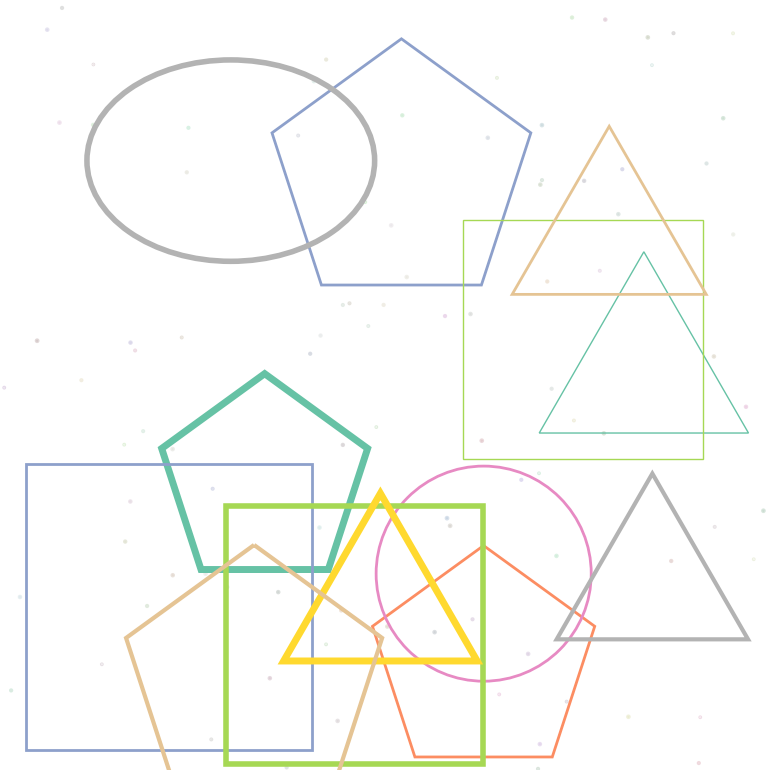[{"shape": "pentagon", "thickness": 2.5, "radius": 0.7, "center": [0.344, 0.374]}, {"shape": "triangle", "thickness": 0.5, "radius": 0.78, "center": [0.836, 0.516]}, {"shape": "pentagon", "thickness": 1, "radius": 0.76, "center": [0.628, 0.14]}, {"shape": "square", "thickness": 1, "radius": 0.93, "center": [0.22, 0.212]}, {"shape": "pentagon", "thickness": 1, "radius": 0.88, "center": [0.521, 0.773]}, {"shape": "circle", "thickness": 1, "radius": 0.7, "center": [0.628, 0.255]}, {"shape": "square", "thickness": 0.5, "radius": 0.78, "center": [0.757, 0.559]}, {"shape": "square", "thickness": 2, "radius": 0.84, "center": [0.46, 0.175]}, {"shape": "triangle", "thickness": 2.5, "radius": 0.73, "center": [0.494, 0.214]}, {"shape": "triangle", "thickness": 1, "radius": 0.73, "center": [0.791, 0.69]}, {"shape": "pentagon", "thickness": 1.5, "radius": 0.87, "center": [0.33, 0.117]}, {"shape": "triangle", "thickness": 1.5, "radius": 0.72, "center": [0.847, 0.241]}, {"shape": "oval", "thickness": 2, "radius": 0.93, "center": [0.3, 0.791]}]